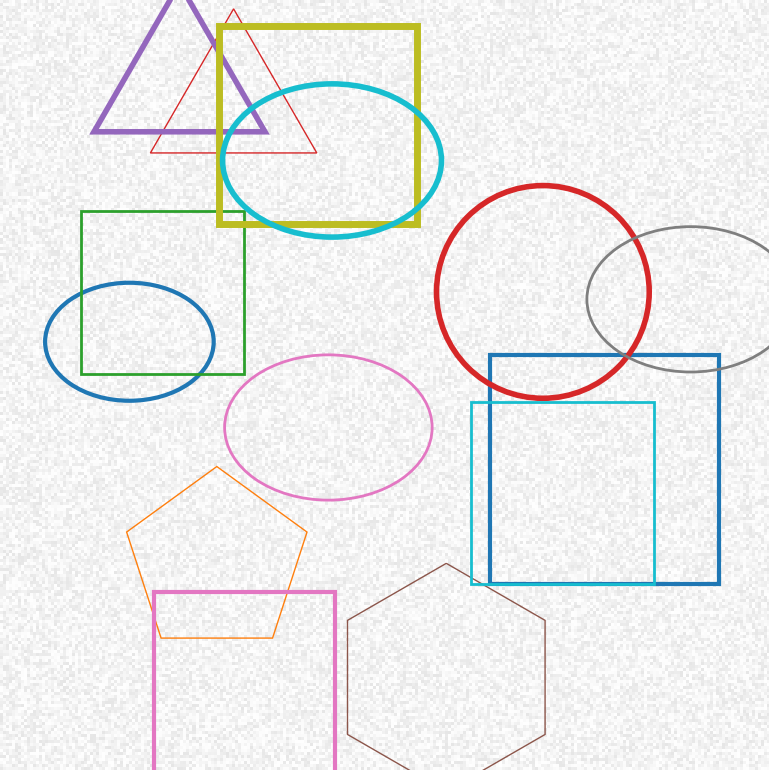[{"shape": "square", "thickness": 1.5, "radius": 0.75, "center": [0.785, 0.39]}, {"shape": "oval", "thickness": 1.5, "radius": 0.55, "center": [0.168, 0.556]}, {"shape": "pentagon", "thickness": 0.5, "radius": 0.62, "center": [0.282, 0.271]}, {"shape": "square", "thickness": 1, "radius": 0.53, "center": [0.211, 0.62]}, {"shape": "triangle", "thickness": 0.5, "radius": 0.62, "center": [0.303, 0.864]}, {"shape": "circle", "thickness": 2, "radius": 0.69, "center": [0.705, 0.621]}, {"shape": "triangle", "thickness": 2, "radius": 0.64, "center": [0.233, 0.893]}, {"shape": "hexagon", "thickness": 0.5, "radius": 0.74, "center": [0.58, 0.12]}, {"shape": "square", "thickness": 1.5, "radius": 0.59, "center": [0.318, 0.113]}, {"shape": "oval", "thickness": 1, "radius": 0.67, "center": [0.426, 0.445]}, {"shape": "oval", "thickness": 1, "radius": 0.67, "center": [0.897, 0.611]}, {"shape": "square", "thickness": 2.5, "radius": 0.64, "center": [0.413, 0.838]}, {"shape": "oval", "thickness": 2, "radius": 0.71, "center": [0.431, 0.792]}, {"shape": "square", "thickness": 1, "radius": 0.59, "center": [0.731, 0.359]}]